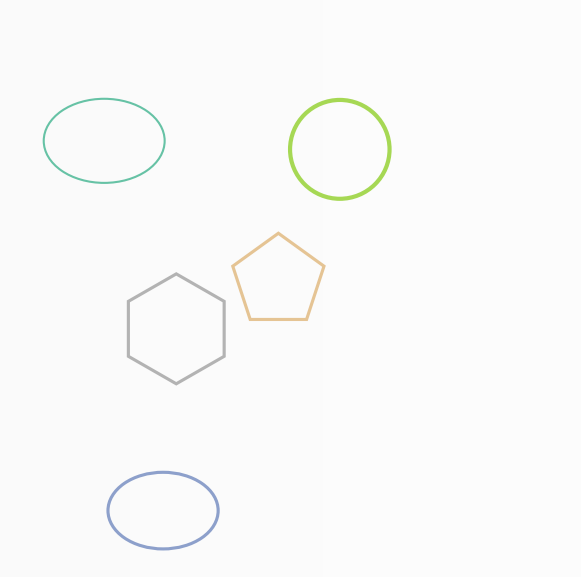[{"shape": "oval", "thickness": 1, "radius": 0.52, "center": [0.179, 0.755]}, {"shape": "oval", "thickness": 1.5, "radius": 0.47, "center": [0.281, 0.115]}, {"shape": "circle", "thickness": 2, "radius": 0.43, "center": [0.585, 0.741]}, {"shape": "pentagon", "thickness": 1.5, "radius": 0.41, "center": [0.479, 0.513]}, {"shape": "hexagon", "thickness": 1.5, "radius": 0.48, "center": [0.303, 0.43]}]